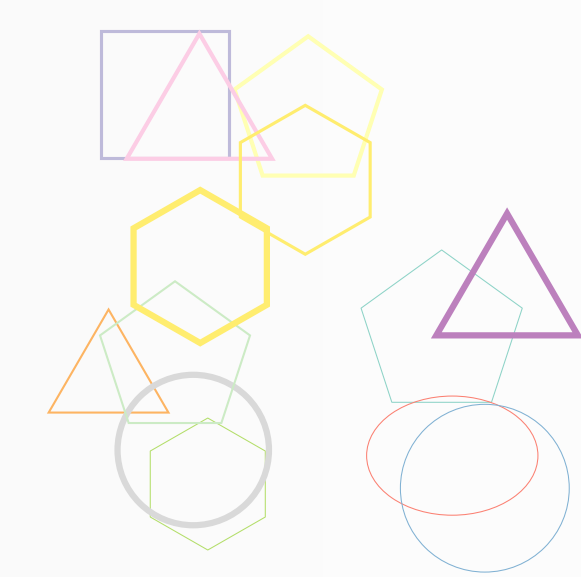[{"shape": "pentagon", "thickness": 0.5, "radius": 0.73, "center": [0.76, 0.42]}, {"shape": "pentagon", "thickness": 2, "radius": 0.67, "center": [0.53, 0.803]}, {"shape": "square", "thickness": 1.5, "radius": 0.55, "center": [0.283, 0.835]}, {"shape": "oval", "thickness": 0.5, "radius": 0.74, "center": [0.778, 0.21]}, {"shape": "circle", "thickness": 0.5, "radius": 0.73, "center": [0.834, 0.154]}, {"shape": "triangle", "thickness": 1, "radius": 0.59, "center": [0.187, 0.344]}, {"shape": "hexagon", "thickness": 0.5, "radius": 0.57, "center": [0.357, 0.161]}, {"shape": "triangle", "thickness": 2, "radius": 0.72, "center": [0.343, 0.796]}, {"shape": "circle", "thickness": 3, "radius": 0.65, "center": [0.332, 0.22]}, {"shape": "triangle", "thickness": 3, "radius": 0.7, "center": [0.872, 0.489]}, {"shape": "pentagon", "thickness": 1, "radius": 0.68, "center": [0.301, 0.376]}, {"shape": "hexagon", "thickness": 3, "radius": 0.66, "center": [0.344, 0.538]}, {"shape": "hexagon", "thickness": 1.5, "radius": 0.64, "center": [0.525, 0.688]}]